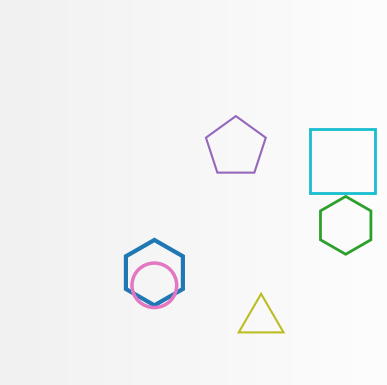[{"shape": "hexagon", "thickness": 3, "radius": 0.42, "center": [0.398, 0.292]}, {"shape": "hexagon", "thickness": 2, "radius": 0.38, "center": [0.892, 0.415]}, {"shape": "pentagon", "thickness": 1.5, "radius": 0.41, "center": [0.609, 0.617]}, {"shape": "circle", "thickness": 2.5, "radius": 0.29, "center": [0.398, 0.259]}, {"shape": "triangle", "thickness": 1.5, "radius": 0.33, "center": [0.674, 0.17]}, {"shape": "square", "thickness": 2, "radius": 0.41, "center": [0.884, 0.581]}]